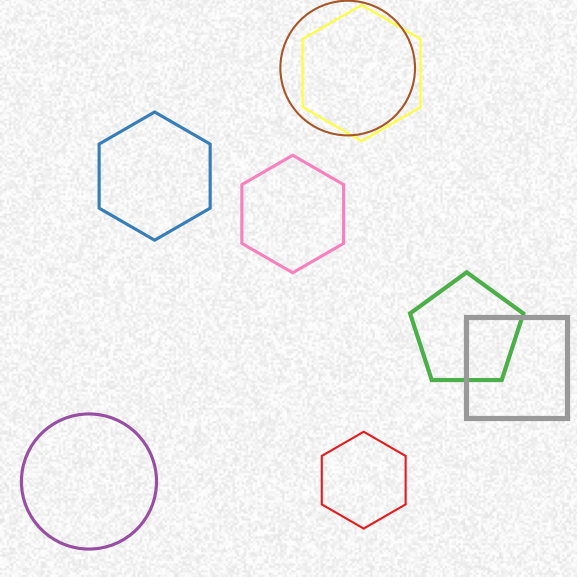[{"shape": "hexagon", "thickness": 1, "radius": 0.42, "center": [0.63, 0.168]}, {"shape": "hexagon", "thickness": 1.5, "radius": 0.55, "center": [0.268, 0.694]}, {"shape": "pentagon", "thickness": 2, "radius": 0.52, "center": [0.808, 0.424]}, {"shape": "circle", "thickness": 1.5, "radius": 0.58, "center": [0.154, 0.165]}, {"shape": "hexagon", "thickness": 1, "radius": 0.59, "center": [0.626, 0.873]}, {"shape": "circle", "thickness": 1, "radius": 0.58, "center": [0.602, 0.881]}, {"shape": "hexagon", "thickness": 1.5, "radius": 0.51, "center": [0.507, 0.629]}, {"shape": "square", "thickness": 2.5, "radius": 0.44, "center": [0.895, 0.363]}]